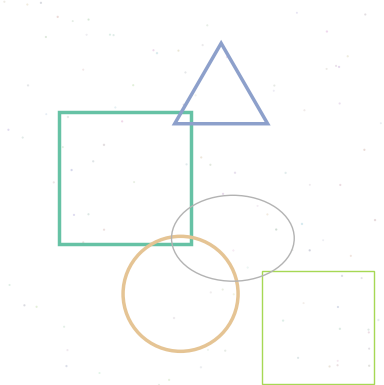[{"shape": "square", "thickness": 2.5, "radius": 0.85, "center": [0.324, 0.538]}, {"shape": "triangle", "thickness": 2.5, "radius": 0.7, "center": [0.574, 0.748]}, {"shape": "square", "thickness": 1, "radius": 0.73, "center": [0.826, 0.149]}, {"shape": "circle", "thickness": 2.5, "radius": 0.75, "center": [0.469, 0.237]}, {"shape": "oval", "thickness": 1, "radius": 0.8, "center": [0.605, 0.381]}]